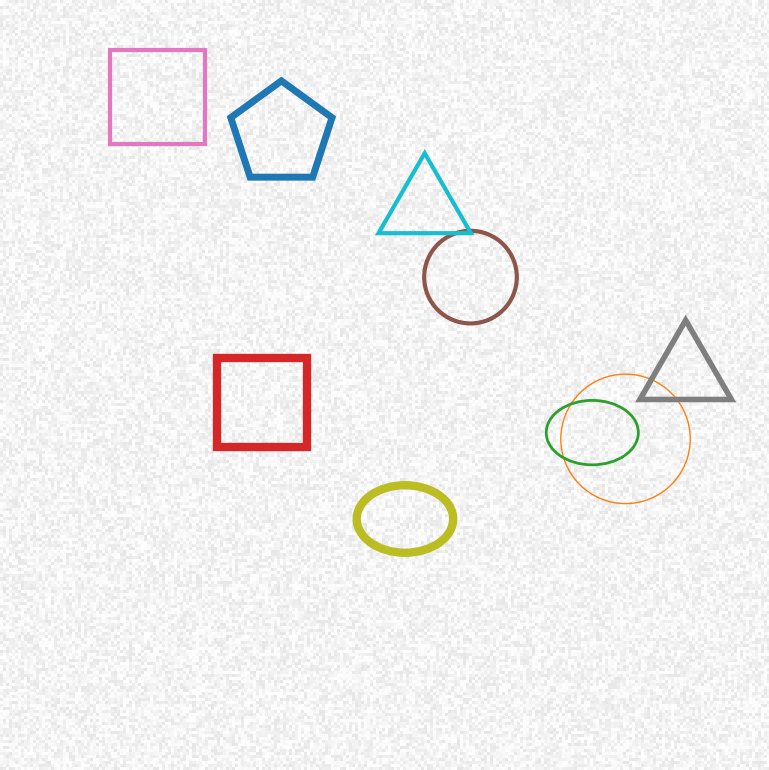[{"shape": "pentagon", "thickness": 2.5, "radius": 0.35, "center": [0.365, 0.826]}, {"shape": "circle", "thickness": 0.5, "radius": 0.42, "center": [0.812, 0.43]}, {"shape": "oval", "thickness": 1, "radius": 0.3, "center": [0.769, 0.438]}, {"shape": "square", "thickness": 3, "radius": 0.29, "center": [0.34, 0.477]}, {"shape": "circle", "thickness": 1.5, "radius": 0.3, "center": [0.611, 0.64]}, {"shape": "square", "thickness": 1.5, "radius": 0.31, "center": [0.205, 0.874]}, {"shape": "triangle", "thickness": 2, "radius": 0.34, "center": [0.89, 0.515]}, {"shape": "oval", "thickness": 3, "radius": 0.31, "center": [0.526, 0.326]}, {"shape": "triangle", "thickness": 1.5, "radius": 0.35, "center": [0.552, 0.732]}]